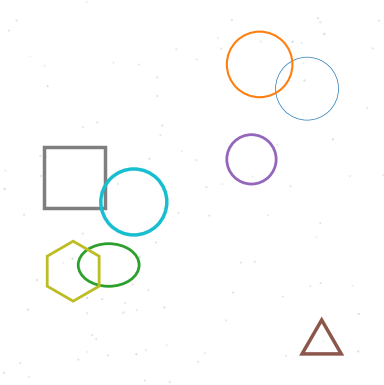[{"shape": "circle", "thickness": 0.5, "radius": 0.41, "center": [0.798, 0.77]}, {"shape": "circle", "thickness": 1.5, "radius": 0.43, "center": [0.674, 0.833]}, {"shape": "oval", "thickness": 2, "radius": 0.4, "center": [0.282, 0.312]}, {"shape": "circle", "thickness": 2, "radius": 0.32, "center": [0.653, 0.586]}, {"shape": "triangle", "thickness": 2.5, "radius": 0.29, "center": [0.836, 0.11]}, {"shape": "square", "thickness": 2.5, "radius": 0.4, "center": [0.192, 0.538]}, {"shape": "hexagon", "thickness": 2, "radius": 0.39, "center": [0.19, 0.296]}, {"shape": "circle", "thickness": 2.5, "radius": 0.43, "center": [0.348, 0.475]}]